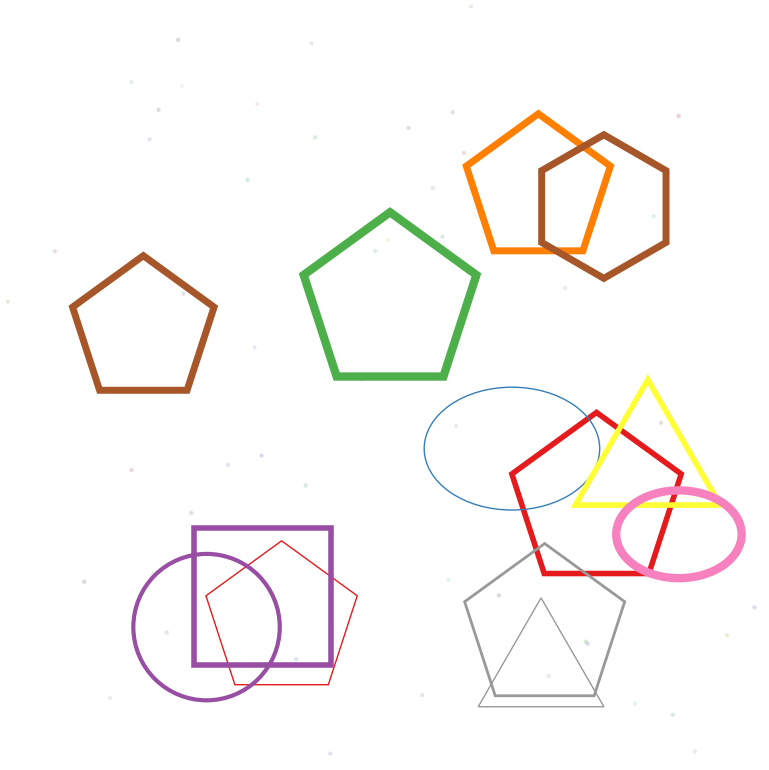[{"shape": "pentagon", "thickness": 2, "radius": 0.58, "center": [0.775, 0.349]}, {"shape": "pentagon", "thickness": 0.5, "radius": 0.52, "center": [0.366, 0.194]}, {"shape": "oval", "thickness": 0.5, "radius": 0.57, "center": [0.665, 0.417]}, {"shape": "pentagon", "thickness": 3, "radius": 0.59, "center": [0.507, 0.606]}, {"shape": "square", "thickness": 2, "radius": 0.44, "center": [0.341, 0.225]}, {"shape": "circle", "thickness": 1.5, "radius": 0.48, "center": [0.268, 0.186]}, {"shape": "pentagon", "thickness": 2.5, "radius": 0.49, "center": [0.699, 0.754]}, {"shape": "triangle", "thickness": 2, "radius": 0.54, "center": [0.841, 0.398]}, {"shape": "pentagon", "thickness": 2.5, "radius": 0.48, "center": [0.186, 0.571]}, {"shape": "hexagon", "thickness": 2.5, "radius": 0.47, "center": [0.784, 0.732]}, {"shape": "oval", "thickness": 3, "radius": 0.41, "center": [0.882, 0.306]}, {"shape": "pentagon", "thickness": 1, "radius": 0.55, "center": [0.707, 0.185]}, {"shape": "triangle", "thickness": 0.5, "radius": 0.47, "center": [0.703, 0.129]}]